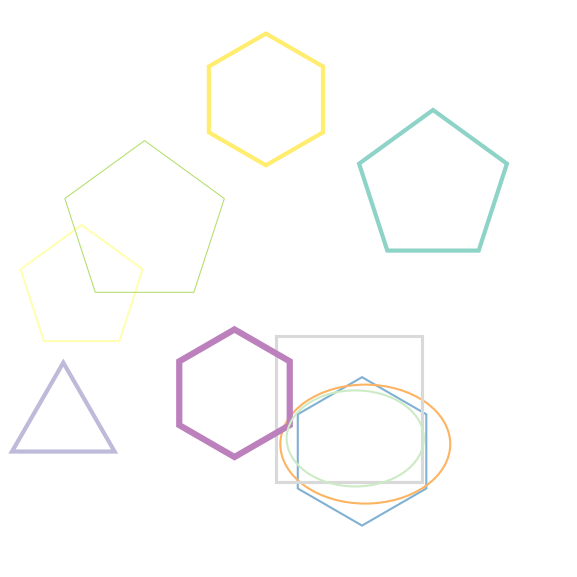[{"shape": "pentagon", "thickness": 2, "radius": 0.67, "center": [0.75, 0.674]}, {"shape": "pentagon", "thickness": 1, "radius": 0.56, "center": [0.141, 0.498]}, {"shape": "triangle", "thickness": 2, "radius": 0.51, "center": [0.11, 0.269]}, {"shape": "hexagon", "thickness": 1, "radius": 0.64, "center": [0.627, 0.218]}, {"shape": "oval", "thickness": 1, "radius": 0.74, "center": [0.633, 0.23]}, {"shape": "pentagon", "thickness": 0.5, "radius": 0.73, "center": [0.25, 0.61]}, {"shape": "square", "thickness": 1.5, "radius": 0.63, "center": [0.605, 0.291]}, {"shape": "hexagon", "thickness": 3, "radius": 0.55, "center": [0.406, 0.318]}, {"shape": "oval", "thickness": 1, "radius": 0.59, "center": [0.615, 0.24]}, {"shape": "hexagon", "thickness": 2, "radius": 0.57, "center": [0.46, 0.827]}]